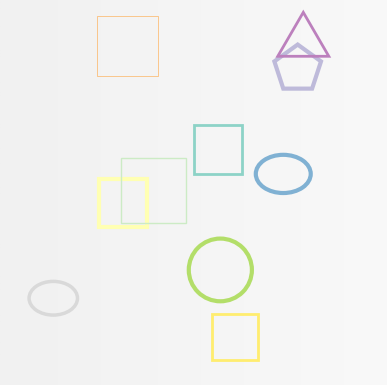[{"shape": "square", "thickness": 2, "radius": 0.31, "center": [0.563, 0.612]}, {"shape": "square", "thickness": 3, "radius": 0.31, "center": [0.318, 0.472]}, {"shape": "pentagon", "thickness": 3, "radius": 0.32, "center": [0.768, 0.821]}, {"shape": "oval", "thickness": 3, "radius": 0.35, "center": [0.731, 0.548]}, {"shape": "square", "thickness": 0.5, "radius": 0.39, "center": [0.329, 0.88]}, {"shape": "circle", "thickness": 3, "radius": 0.41, "center": [0.569, 0.299]}, {"shape": "oval", "thickness": 2.5, "radius": 0.31, "center": [0.138, 0.225]}, {"shape": "triangle", "thickness": 2, "radius": 0.38, "center": [0.783, 0.892]}, {"shape": "square", "thickness": 1, "radius": 0.42, "center": [0.396, 0.506]}, {"shape": "square", "thickness": 2, "radius": 0.3, "center": [0.606, 0.125]}]